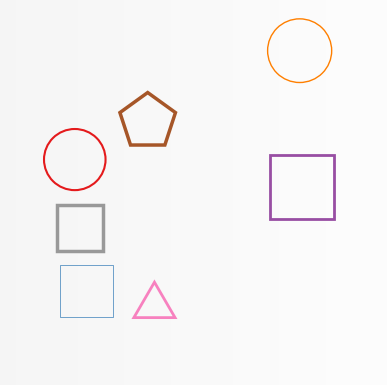[{"shape": "circle", "thickness": 1.5, "radius": 0.4, "center": [0.193, 0.586]}, {"shape": "square", "thickness": 0.5, "radius": 0.34, "center": [0.222, 0.245]}, {"shape": "square", "thickness": 2, "radius": 0.41, "center": [0.778, 0.514]}, {"shape": "circle", "thickness": 1, "radius": 0.41, "center": [0.773, 0.868]}, {"shape": "pentagon", "thickness": 2.5, "radius": 0.38, "center": [0.381, 0.684]}, {"shape": "triangle", "thickness": 2, "radius": 0.31, "center": [0.399, 0.206]}, {"shape": "square", "thickness": 2.5, "radius": 0.3, "center": [0.207, 0.409]}]